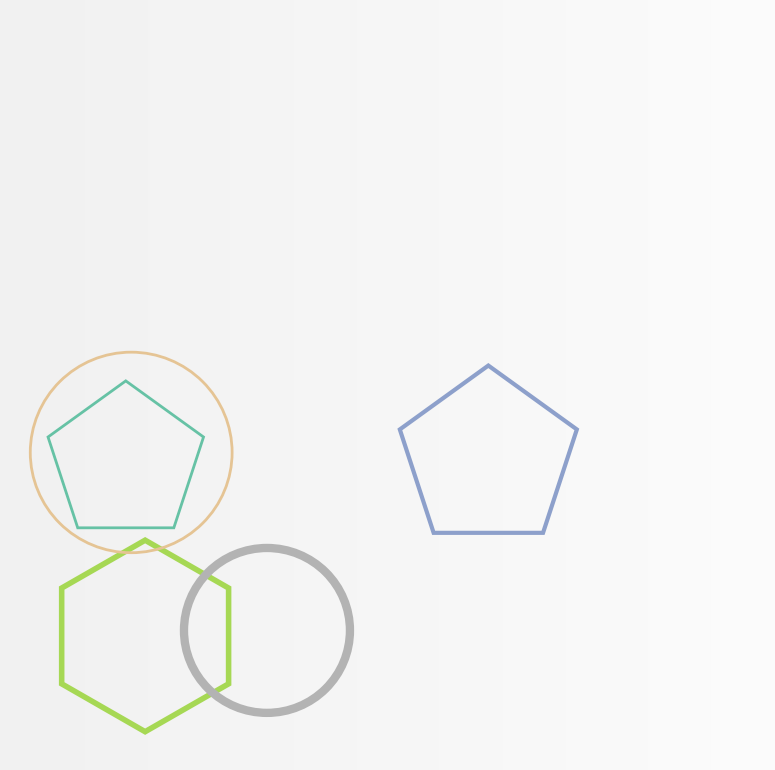[{"shape": "pentagon", "thickness": 1, "radius": 0.53, "center": [0.162, 0.4]}, {"shape": "pentagon", "thickness": 1.5, "radius": 0.6, "center": [0.63, 0.405]}, {"shape": "hexagon", "thickness": 2, "radius": 0.62, "center": [0.187, 0.174]}, {"shape": "circle", "thickness": 1, "radius": 0.65, "center": [0.169, 0.412]}, {"shape": "circle", "thickness": 3, "radius": 0.54, "center": [0.344, 0.181]}]